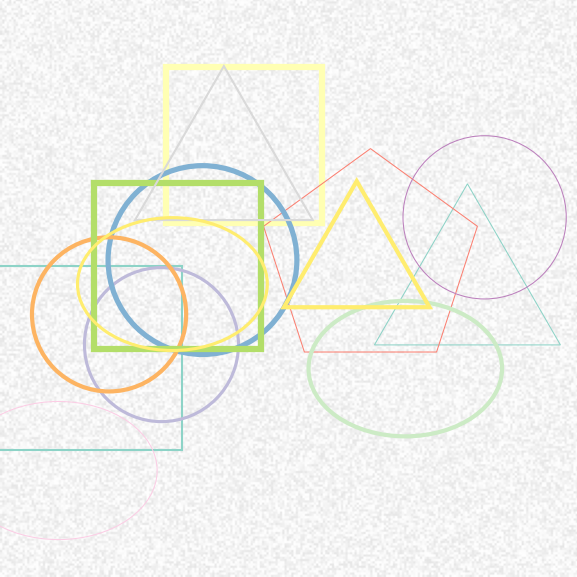[{"shape": "triangle", "thickness": 0.5, "radius": 0.93, "center": [0.809, 0.495]}, {"shape": "square", "thickness": 1, "radius": 0.8, "center": [0.155, 0.38]}, {"shape": "square", "thickness": 3, "radius": 0.67, "center": [0.423, 0.748]}, {"shape": "circle", "thickness": 1.5, "radius": 0.67, "center": [0.28, 0.402]}, {"shape": "pentagon", "thickness": 0.5, "radius": 0.97, "center": [0.642, 0.547]}, {"shape": "circle", "thickness": 2.5, "radius": 0.82, "center": [0.351, 0.549]}, {"shape": "circle", "thickness": 2, "radius": 0.67, "center": [0.189, 0.455]}, {"shape": "square", "thickness": 3, "radius": 0.72, "center": [0.307, 0.539]}, {"shape": "oval", "thickness": 0.5, "radius": 0.85, "center": [0.101, 0.184]}, {"shape": "triangle", "thickness": 1, "radius": 0.89, "center": [0.388, 0.707]}, {"shape": "circle", "thickness": 0.5, "radius": 0.71, "center": [0.839, 0.623]}, {"shape": "oval", "thickness": 2, "radius": 0.84, "center": [0.702, 0.361]}, {"shape": "oval", "thickness": 1.5, "radius": 0.82, "center": [0.299, 0.507]}, {"shape": "triangle", "thickness": 2, "radius": 0.73, "center": [0.618, 0.54]}]